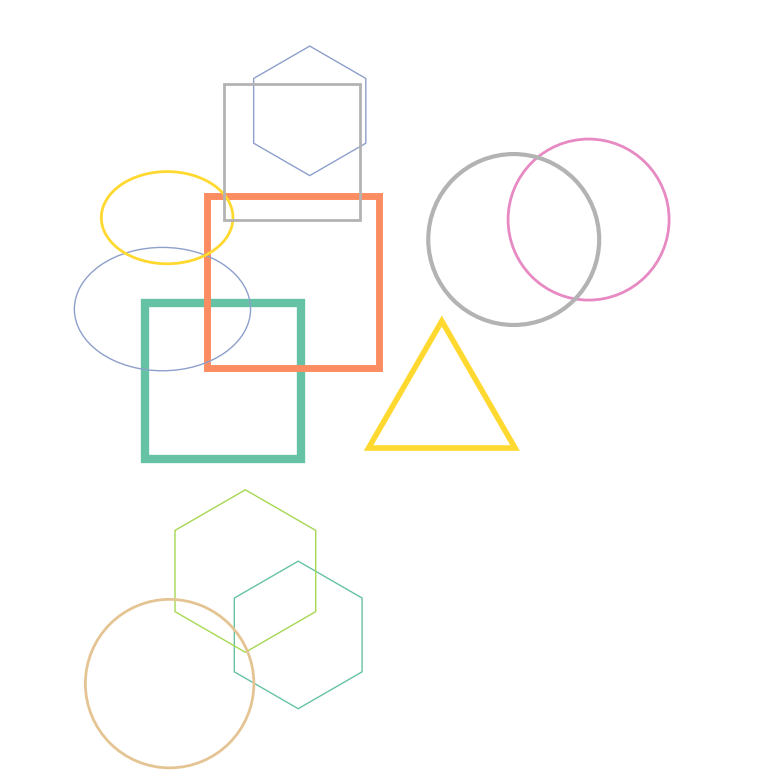[{"shape": "square", "thickness": 3, "radius": 0.51, "center": [0.29, 0.506]}, {"shape": "hexagon", "thickness": 0.5, "radius": 0.48, "center": [0.387, 0.175]}, {"shape": "square", "thickness": 2.5, "radius": 0.56, "center": [0.381, 0.633]}, {"shape": "hexagon", "thickness": 0.5, "radius": 0.42, "center": [0.402, 0.856]}, {"shape": "oval", "thickness": 0.5, "radius": 0.57, "center": [0.211, 0.599]}, {"shape": "circle", "thickness": 1, "radius": 0.52, "center": [0.764, 0.715]}, {"shape": "hexagon", "thickness": 0.5, "radius": 0.53, "center": [0.319, 0.258]}, {"shape": "oval", "thickness": 1, "radius": 0.43, "center": [0.217, 0.717]}, {"shape": "triangle", "thickness": 2, "radius": 0.55, "center": [0.574, 0.473]}, {"shape": "circle", "thickness": 1, "radius": 0.55, "center": [0.22, 0.112]}, {"shape": "circle", "thickness": 1.5, "radius": 0.55, "center": [0.667, 0.689]}, {"shape": "square", "thickness": 1, "radius": 0.44, "center": [0.379, 0.803]}]